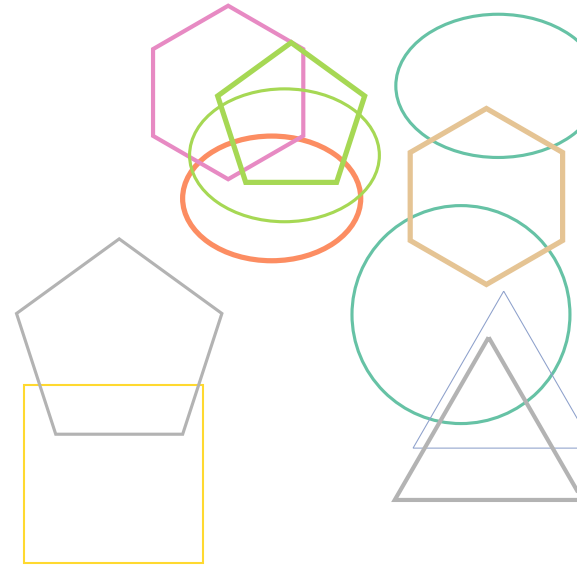[{"shape": "circle", "thickness": 1.5, "radius": 0.94, "center": [0.798, 0.454]}, {"shape": "oval", "thickness": 1.5, "radius": 0.89, "center": [0.863, 0.85]}, {"shape": "oval", "thickness": 2.5, "radius": 0.77, "center": [0.47, 0.656]}, {"shape": "triangle", "thickness": 0.5, "radius": 0.91, "center": [0.872, 0.314]}, {"shape": "hexagon", "thickness": 2, "radius": 0.75, "center": [0.395, 0.839]}, {"shape": "pentagon", "thickness": 2.5, "radius": 0.67, "center": [0.504, 0.792]}, {"shape": "oval", "thickness": 1.5, "radius": 0.82, "center": [0.493, 0.73]}, {"shape": "square", "thickness": 1, "radius": 0.77, "center": [0.197, 0.179]}, {"shape": "hexagon", "thickness": 2.5, "radius": 0.76, "center": [0.842, 0.659]}, {"shape": "triangle", "thickness": 2, "radius": 0.94, "center": [0.846, 0.227]}, {"shape": "pentagon", "thickness": 1.5, "radius": 0.93, "center": [0.206, 0.398]}]